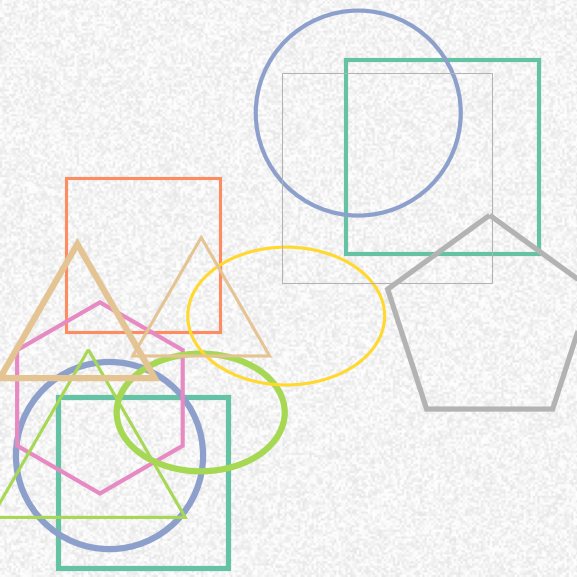[{"shape": "square", "thickness": 2.5, "radius": 0.74, "center": [0.247, 0.164]}, {"shape": "square", "thickness": 2, "radius": 0.84, "center": [0.766, 0.727]}, {"shape": "square", "thickness": 1.5, "radius": 0.67, "center": [0.248, 0.557]}, {"shape": "circle", "thickness": 2, "radius": 0.89, "center": [0.62, 0.803]}, {"shape": "circle", "thickness": 3, "radius": 0.81, "center": [0.19, 0.21]}, {"shape": "hexagon", "thickness": 2, "radius": 0.83, "center": [0.173, 0.31]}, {"shape": "triangle", "thickness": 1.5, "radius": 0.97, "center": [0.153, 0.2]}, {"shape": "oval", "thickness": 3, "radius": 0.73, "center": [0.348, 0.285]}, {"shape": "oval", "thickness": 1.5, "radius": 0.85, "center": [0.496, 0.452]}, {"shape": "triangle", "thickness": 1.5, "radius": 0.68, "center": [0.348, 0.451]}, {"shape": "triangle", "thickness": 3, "radius": 0.77, "center": [0.134, 0.422]}, {"shape": "pentagon", "thickness": 2.5, "radius": 0.93, "center": [0.848, 0.441]}, {"shape": "square", "thickness": 0.5, "radius": 0.91, "center": [0.67, 0.69]}]